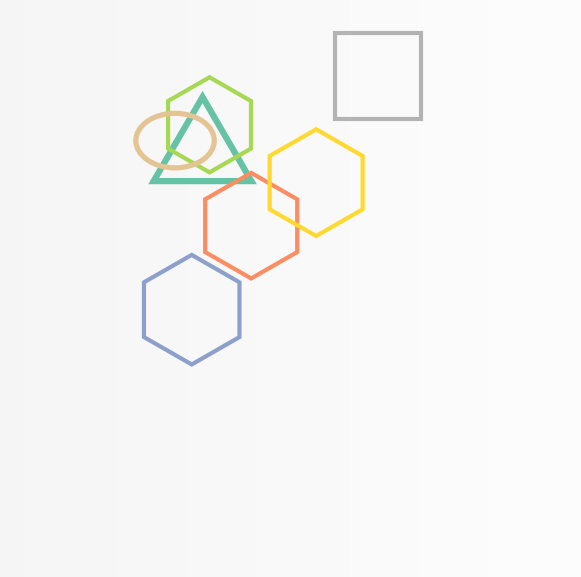[{"shape": "triangle", "thickness": 3, "radius": 0.49, "center": [0.348, 0.734]}, {"shape": "hexagon", "thickness": 2, "radius": 0.46, "center": [0.432, 0.608]}, {"shape": "hexagon", "thickness": 2, "radius": 0.47, "center": [0.33, 0.463]}, {"shape": "hexagon", "thickness": 2, "radius": 0.41, "center": [0.36, 0.783]}, {"shape": "hexagon", "thickness": 2, "radius": 0.46, "center": [0.544, 0.683]}, {"shape": "oval", "thickness": 2.5, "radius": 0.34, "center": [0.301, 0.756]}, {"shape": "square", "thickness": 2, "radius": 0.37, "center": [0.65, 0.868]}]